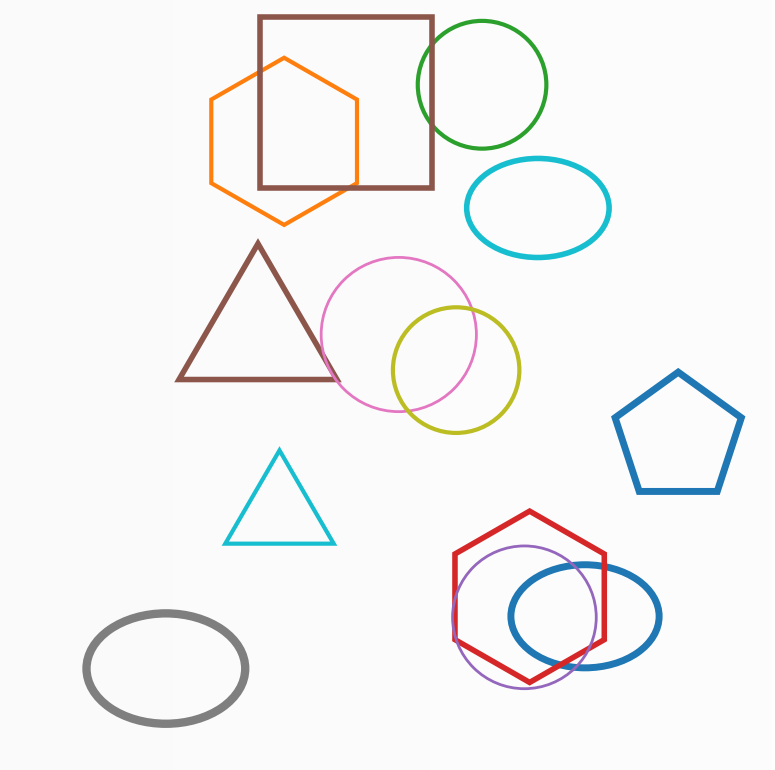[{"shape": "oval", "thickness": 2.5, "radius": 0.48, "center": [0.755, 0.2]}, {"shape": "pentagon", "thickness": 2.5, "radius": 0.43, "center": [0.875, 0.431]}, {"shape": "hexagon", "thickness": 1.5, "radius": 0.54, "center": [0.367, 0.816]}, {"shape": "circle", "thickness": 1.5, "radius": 0.41, "center": [0.622, 0.89]}, {"shape": "hexagon", "thickness": 2, "radius": 0.56, "center": [0.683, 0.225]}, {"shape": "circle", "thickness": 1, "radius": 0.46, "center": [0.677, 0.198]}, {"shape": "triangle", "thickness": 2, "radius": 0.59, "center": [0.333, 0.566]}, {"shape": "square", "thickness": 2, "radius": 0.56, "center": [0.446, 0.867]}, {"shape": "circle", "thickness": 1, "radius": 0.5, "center": [0.515, 0.566]}, {"shape": "oval", "thickness": 3, "radius": 0.51, "center": [0.214, 0.132]}, {"shape": "circle", "thickness": 1.5, "radius": 0.41, "center": [0.589, 0.519]}, {"shape": "triangle", "thickness": 1.5, "radius": 0.4, "center": [0.361, 0.334]}, {"shape": "oval", "thickness": 2, "radius": 0.46, "center": [0.694, 0.73]}]